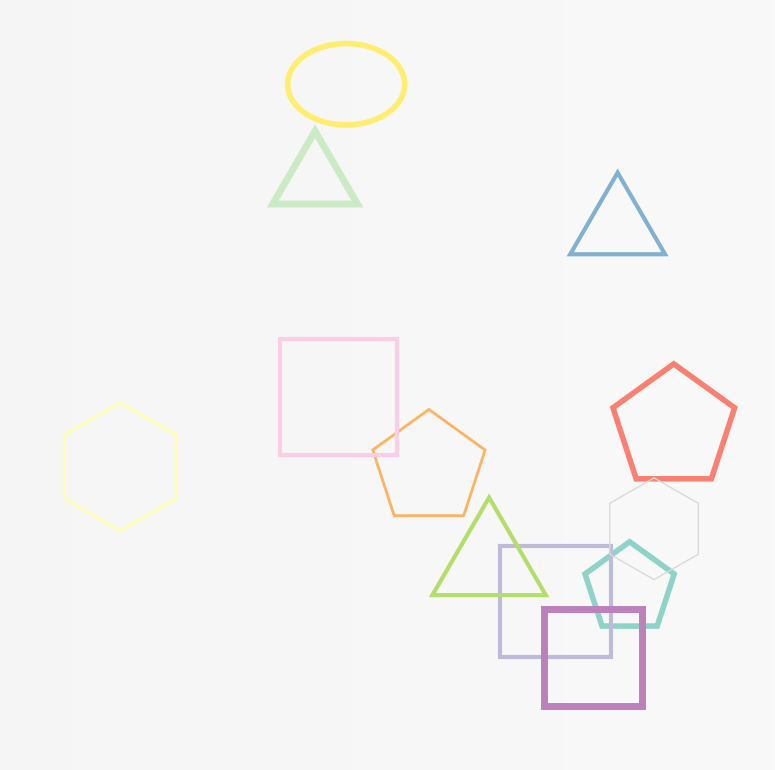[{"shape": "pentagon", "thickness": 2, "radius": 0.3, "center": [0.812, 0.236]}, {"shape": "hexagon", "thickness": 1, "radius": 0.42, "center": [0.155, 0.394]}, {"shape": "square", "thickness": 1.5, "radius": 0.36, "center": [0.717, 0.219]}, {"shape": "pentagon", "thickness": 2, "radius": 0.41, "center": [0.869, 0.445]}, {"shape": "triangle", "thickness": 1.5, "radius": 0.35, "center": [0.797, 0.705]}, {"shape": "pentagon", "thickness": 1, "radius": 0.38, "center": [0.553, 0.392]}, {"shape": "triangle", "thickness": 1.5, "radius": 0.42, "center": [0.631, 0.269]}, {"shape": "square", "thickness": 1.5, "radius": 0.38, "center": [0.437, 0.484]}, {"shape": "hexagon", "thickness": 0.5, "radius": 0.33, "center": [0.844, 0.313]}, {"shape": "square", "thickness": 2.5, "radius": 0.31, "center": [0.765, 0.147]}, {"shape": "triangle", "thickness": 2.5, "radius": 0.32, "center": [0.407, 0.767]}, {"shape": "oval", "thickness": 2, "radius": 0.38, "center": [0.447, 0.891]}]